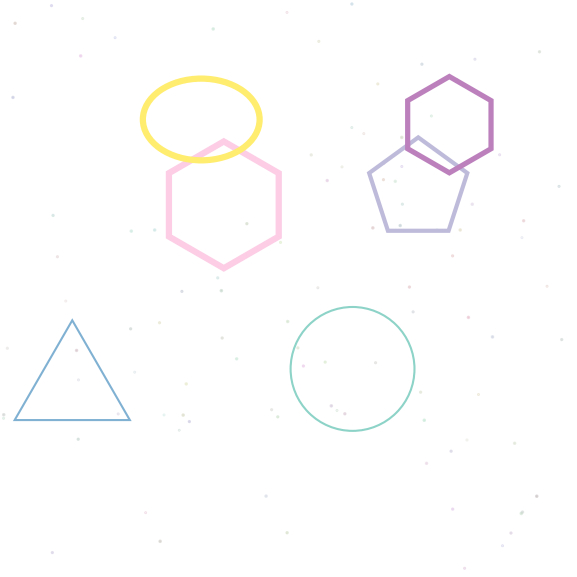[{"shape": "circle", "thickness": 1, "radius": 0.54, "center": [0.61, 0.36]}, {"shape": "pentagon", "thickness": 2, "radius": 0.45, "center": [0.724, 0.672]}, {"shape": "triangle", "thickness": 1, "radius": 0.58, "center": [0.125, 0.329]}, {"shape": "hexagon", "thickness": 3, "radius": 0.55, "center": [0.388, 0.644]}, {"shape": "hexagon", "thickness": 2.5, "radius": 0.42, "center": [0.778, 0.783]}, {"shape": "oval", "thickness": 3, "radius": 0.51, "center": [0.348, 0.792]}]